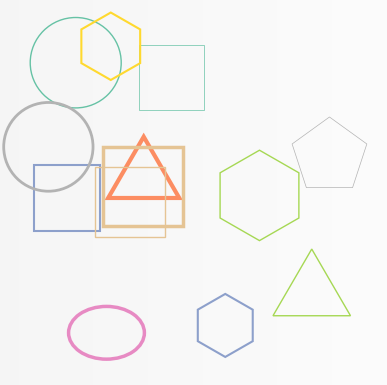[{"shape": "square", "thickness": 0.5, "radius": 0.42, "center": [0.442, 0.798]}, {"shape": "circle", "thickness": 1, "radius": 0.59, "center": [0.195, 0.837]}, {"shape": "triangle", "thickness": 3, "radius": 0.53, "center": [0.371, 0.539]}, {"shape": "square", "thickness": 1.5, "radius": 0.43, "center": [0.173, 0.486]}, {"shape": "hexagon", "thickness": 1.5, "radius": 0.41, "center": [0.581, 0.155]}, {"shape": "oval", "thickness": 2.5, "radius": 0.49, "center": [0.275, 0.136]}, {"shape": "triangle", "thickness": 1, "radius": 0.58, "center": [0.804, 0.238]}, {"shape": "hexagon", "thickness": 1, "radius": 0.59, "center": [0.67, 0.492]}, {"shape": "hexagon", "thickness": 1.5, "radius": 0.44, "center": [0.286, 0.88]}, {"shape": "square", "thickness": 1, "radius": 0.45, "center": [0.334, 0.476]}, {"shape": "square", "thickness": 2.5, "radius": 0.51, "center": [0.369, 0.516]}, {"shape": "pentagon", "thickness": 0.5, "radius": 0.51, "center": [0.85, 0.595]}, {"shape": "circle", "thickness": 2, "radius": 0.58, "center": [0.125, 0.619]}]